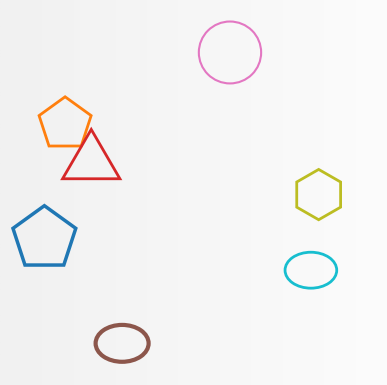[{"shape": "pentagon", "thickness": 2.5, "radius": 0.43, "center": [0.115, 0.381]}, {"shape": "pentagon", "thickness": 2, "radius": 0.35, "center": [0.168, 0.678]}, {"shape": "triangle", "thickness": 2, "radius": 0.43, "center": [0.235, 0.578]}, {"shape": "oval", "thickness": 3, "radius": 0.34, "center": [0.315, 0.108]}, {"shape": "circle", "thickness": 1.5, "radius": 0.4, "center": [0.594, 0.864]}, {"shape": "hexagon", "thickness": 2, "radius": 0.33, "center": [0.822, 0.495]}, {"shape": "oval", "thickness": 2, "radius": 0.33, "center": [0.802, 0.298]}]